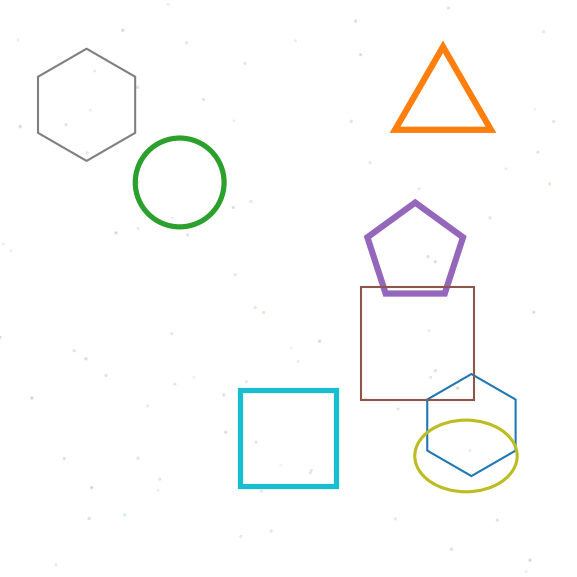[{"shape": "hexagon", "thickness": 1, "radius": 0.44, "center": [0.816, 0.263]}, {"shape": "triangle", "thickness": 3, "radius": 0.48, "center": [0.767, 0.822]}, {"shape": "circle", "thickness": 2.5, "radius": 0.38, "center": [0.311, 0.683]}, {"shape": "pentagon", "thickness": 3, "radius": 0.44, "center": [0.719, 0.561]}, {"shape": "square", "thickness": 1, "radius": 0.49, "center": [0.723, 0.404]}, {"shape": "hexagon", "thickness": 1, "radius": 0.49, "center": [0.15, 0.818]}, {"shape": "oval", "thickness": 1.5, "radius": 0.44, "center": [0.807, 0.21]}, {"shape": "square", "thickness": 2.5, "radius": 0.41, "center": [0.498, 0.24]}]